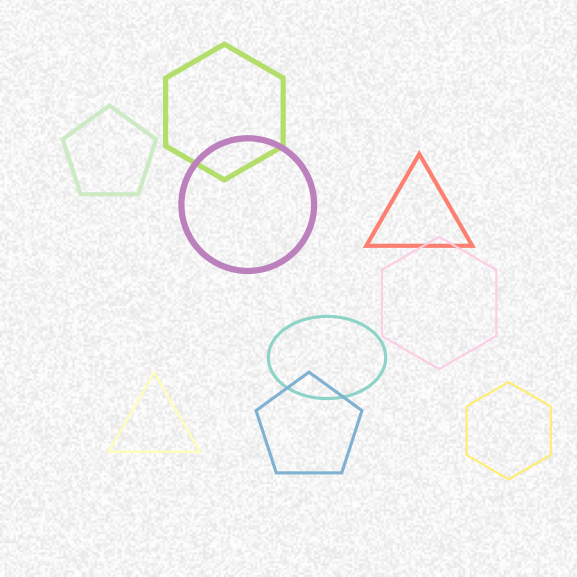[{"shape": "oval", "thickness": 1.5, "radius": 0.51, "center": [0.566, 0.38]}, {"shape": "triangle", "thickness": 1, "radius": 0.46, "center": [0.267, 0.263]}, {"shape": "triangle", "thickness": 2, "radius": 0.53, "center": [0.726, 0.627]}, {"shape": "pentagon", "thickness": 1.5, "radius": 0.48, "center": [0.535, 0.258]}, {"shape": "hexagon", "thickness": 2.5, "radius": 0.59, "center": [0.389, 0.805]}, {"shape": "hexagon", "thickness": 1, "radius": 0.57, "center": [0.76, 0.475]}, {"shape": "circle", "thickness": 3, "radius": 0.57, "center": [0.429, 0.645]}, {"shape": "pentagon", "thickness": 2, "radius": 0.43, "center": [0.189, 0.732]}, {"shape": "hexagon", "thickness": 1, "radius": 0.42, "center": [0.881, 0.253]}]